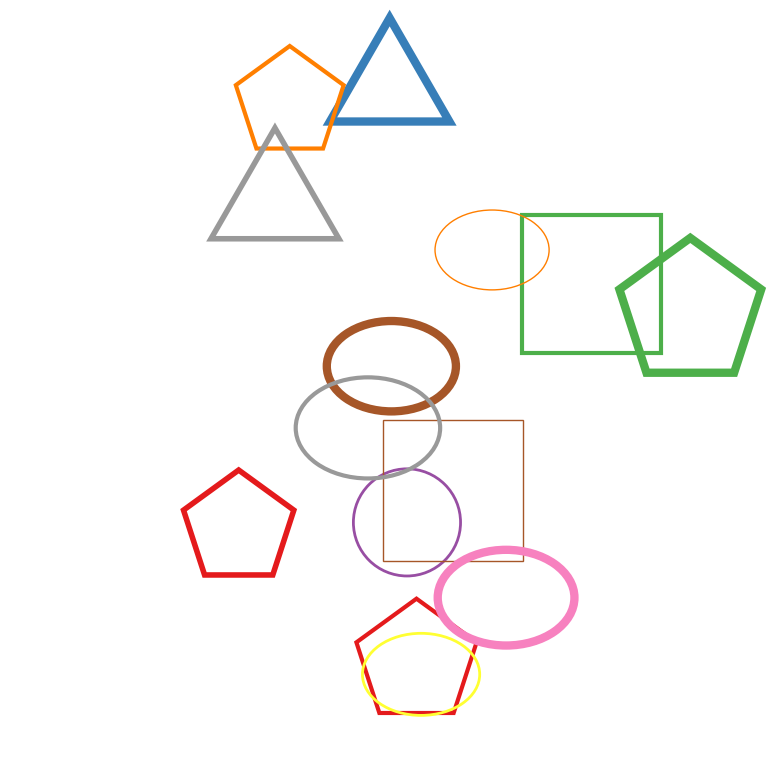[{"shape": "pentagon", "thickness": 1.5, "radius": 0.41, "center": [0.541, 0.14]}, {"shape": "pentagon", "thickness": 2, "radius": 0.38, "center": [0.31, 0.314]}, {"shape": "triangle", "thickness": 3, "radius": 0.45, "center": [0.506, 0.887]}, {"shape": "square", "thickness": 1.5, "radius": 0.45, "center": [0.769, 0.631]}, {"shape": "pentagon", "thickness": 3, "radius": 0.48, "center": [0.896, 0.594]}, {"shape": "circle", "thickness": 1, "radius": 0.35, "center": [0.529, 0.322]}, {"shape": "oval", "thickness": 0.5, "radius": 0.37, "center": [0.639, 0.675]}, {"shape": "pentagon", "thickness": 1.5, "radius": 0.37, "center": [0.376, 0.867]}, {"shape": "oval", "thickness": 1, "radius": 0.38, "center": [0.547, 0.124]}, {"shape": "square", "thickness": 0.5, "radius": 0.46, "center": [0.589, 0.363]}, {"shape": "oval", "thickness": 3, "radius": 0.42, "center": [0.508, 0.524]}, {"shape": "oval", "thickness": 3, "radius": 0.44, "center": [0.657, 0.224]}, {"shape": "oval", "thickness": 1.5, "radius": 0.47, "center": [0.478, 0.444]}, {"shape": "triangle", "thickness": 2, "radius": 0.48, "center": [0.357, 0.738]}]